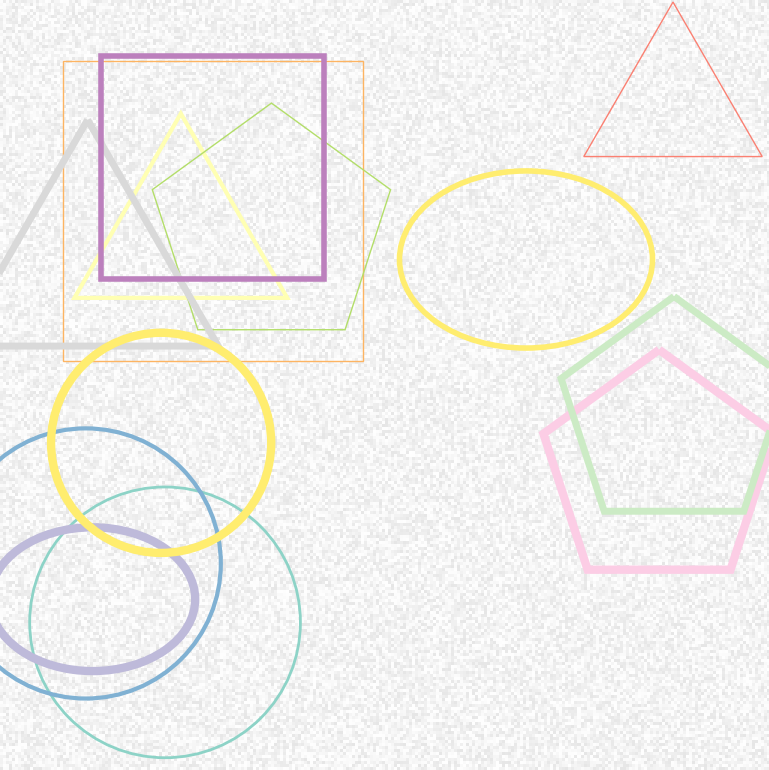[{"shape": "circle", "thickness": 1, "radius": 0.88, "center": [0.214, 0.192]}, {"shape": "triangle", "thickness": 1.5, "radius": 0.8, "center": [0.235, 0.693]}, {"shape": "oval", "thickness": 3, "radius": 0.67, "center": [0.12, 0.222]}, {"shape": "triangle", "thickness": 0.5, "radius": 0.67, "center": [0.874, 0.864]}, {"shape": "circle", "thickness": 1.5, "radius": 0.88, "center": [0.111, 0.268]}, {"shape": "square", "thickness": 0.5, "radius": 0.97, "center": [0.276, 0.726]}, {"shape": "pentagon", "thickness": 0.5, "radius": 0.81, "center": [0.353, 0.703]}, {"shape": "pentagon", "thickness": 3, "radius": 0.79, "center": [0.856, 0.388]}, {"shape": "triangle", "thickness": 2.5, "radius": 0.98, "center": [0.114, 0.649]}, {"shape": "square", "thickness": 2, "radius": 0.72, "center": [0.276, 0.783]}, {"shape": "pentagon", "thickness": 2.5, "radius": 0.77, "center": [0.875, 0.461]}, {"shape": "circle", "thickness": 3, "radius": 0.71, "center": [0.209, 0.425]}, {"shape": "oval", "thickness": 2, "radius": 0.82, "center": [0.683, 0.663]}]